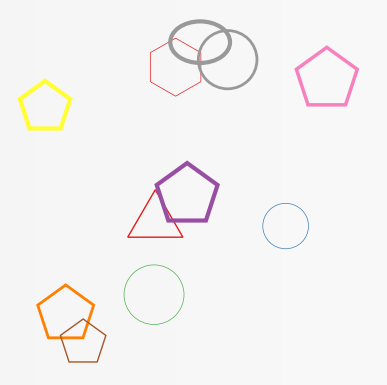[{"shape": "hexagon", "thickness": 0.5, "radius": 0.38, "center": [0.453, 0.826]}, {"shape": "triangle", "thickness": 1, "radius": 0.41, "center": [0.401, 0.425]}, {"shape": "circle", "thickness": 0.5, "radius": 0.29, "center": [0.737, 0.413]}, {"shape": "circle", "thickness": 0.5, "radius": 0.39, "center": [0.397, 0.235]}, {"shape": "pentagon", "thickness": 3, "radius": 0.41, "center": [0.483, 0.494]}, {"shape": "pentagon", "thickness": 2, "radius": 0.38, "center": [0.17, 0.184]}, {"shape": "pentagon", "thickness": 3, "radius": 0.34, "center": [0.116, 0.721]}, {"shape": "pentagon", "thickness": 1, "radius": 0.31, "center": [0.215, 0.11]}, {"shape": "pentagon", "thickness": 2.5, "radius": 0.41, "center": [0.843, 0.794]}, {"shape": "circle", "thickness": 2, "radius": 0.38, "center": [0.587, 0.845]}, {"shape": "oval", "thickness": 3, "radius": 0.39, "center": [0.517, 0.89]}]